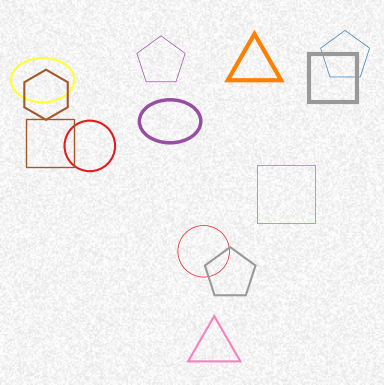[{"shape": "circle", "thickness": 1.5, "radius": 0.33, "center": [0.233, 0.621]}, {"shape": "circle", "thickness": 0.5, "radius": 0.33, "center": [0.529, 0.347]}, {"shape": "pentagon", "thickness": 0.5, "radius": 0.33, "center": [0.896, 0.854]}, {"shape": "square", "thickness": 0.5, "radius": 0.38, "center": [0.744, 0.495]}, {"shape": "pentagon", "thickness": 0.5, "radius": 0.33, "center": [0.418, 0.841]}, {"shape": "oval", "thickness": 2.5, "radius": 0.4, "center": [0.442, 0.685]}, {"shape": "triangle", "thickness": 3, "radius": 0.4, "center": [0.661, 0.832]}, {"shape": "oval", "thickness": 1.5, "radius": 0.41, "center": [0.111, 0.792]}, {"shape": "hexagon", "thickness": 1.5, "radius": 0.33, "center": [0.12, 0.754]}, {"shape": "square", "thickness": 1, "radius": 0.31, "center": [0.131, 0.628]}, {"shape": "triangle", "thickness": 1.5, "radius": 0.39, "center": [0.556, 0.101]}, {"shape": "pentagon", "thickness": 1.5, "radius": 0.35, "center": [0.598, 0.289]}, {"shape": "square", "thickness": 3, "radius": 0.31, "center": [0.866, 0.797]}]